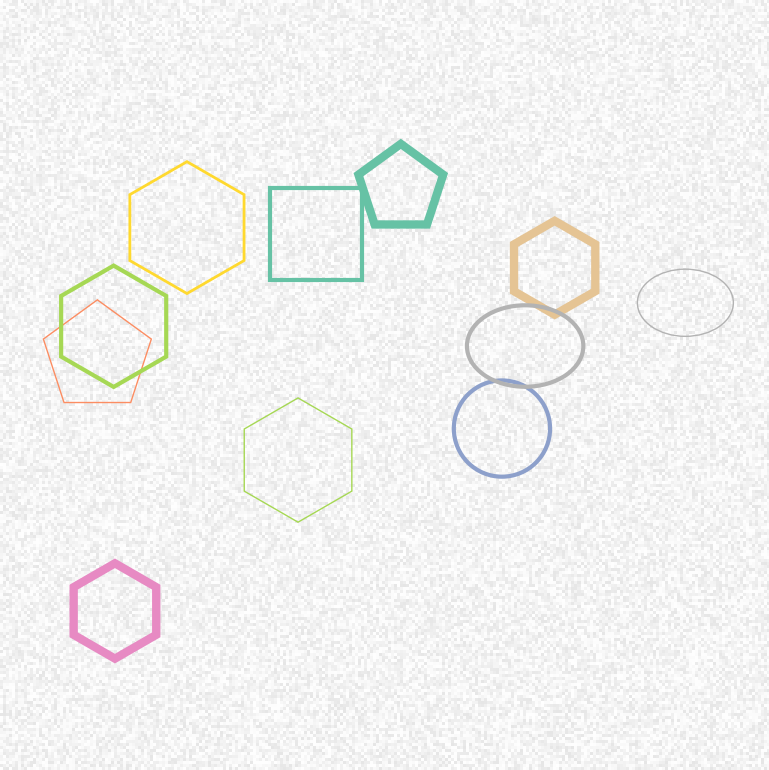[{"shape": "pentagon", "thickness": 3, "radius": 0.29, "center": [0.521, 0.755]}, {"shape": "square", "thickness": 1.5, "radius": 0.3, "center": [0.41, 0.696]}, {"shape": "pentagon", "thickness": 0.5, "radius": 0.37, "center": [0.126, 0.537]}, {"shape": "circle", "thickness": 1.5, "radius": 0.31, "center": [0.652, 0.443]}, {"shape": "hexagon", "thickness": 3, "radius": 0.31, "center": [0.149, 0.207]}, {"shape": "hexagon", "thickness": 0.5, "radius": 0.4, "center": [0.387, 0.403]}, {"shape": "hexagon", "thickness": 1.5, "radius": 0.39, "center": [0.148, 0.576]}, {"shape": "hexagon", "thickness": 1, "radius": 0.43, "center": [0.243, 0.704]}, {"shape": "hexagon", "thickness": 3, "radius": 0.3, "center": [0.72, 0.652]}, {"shape": "oval", "thickness": 0.5, "radius": 0.31, "center": [0.89, 0.607]}, {"shape": "oval", "thickness": 1.5, "radius": 0.38, "center": [0.682, 0.551]}]